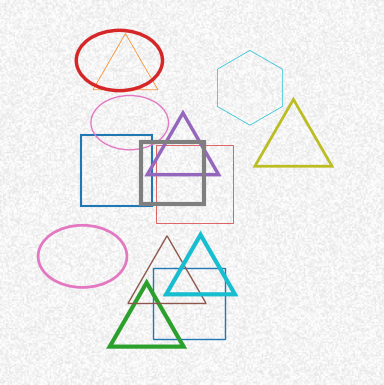[{"shape": "square", "thickness": 1.5, "radius": 0.46, "center": [0.303, 0.557]}, {"shape": "square", "thickness": 1, "radius": 0.46, "center": [0.491, 0.211]}, {"shape": "triangle", "thickness": 0.5, "radius": 0.49, "center": [0.326, 0.815]}, {"shape": "triangle", "thickness": 3, "radius": 0.55, "center": [0.381, 0.155]}, {"shape": "square", "thickness": 0.5, "radius": 0.5, "center": [0.506, 0.522]}, {"shape": "oval", "thickness": 2.5, "radius": 0.56, "center": [0.31, 0.843]}, {"shape": "triangle", "thickness": 2.5, "radius": 0.53, "center": [0.475, 0.6]}, {"shape": "triangle", "thickness": 1, "radius": 0.59, "center": [0.434, 0.27]}, {"shape": "oval", "thickness": 2, "radius": 0.58, "center": [0.214, 0.334]}, {"shape": "oval", "thickness": 1, "radius": 0.5, "center": [0.337, 0.681]}, {"shape": "square", "thickness": 3, "radius": 0.4, "center": [0.448, 0.551]}, {"shape": "triangle", "thickness": 2, "radius": 0.58, "center": [0.762, 0.626]}, {"shape": "triangle", "thickness": 3, "radius": 0.52, "center": [0.521, 0.287]}, {"shape": "hexagon", "thickness": 0.5, "radius": 0.49, "center": [0.649, 0.772]}]